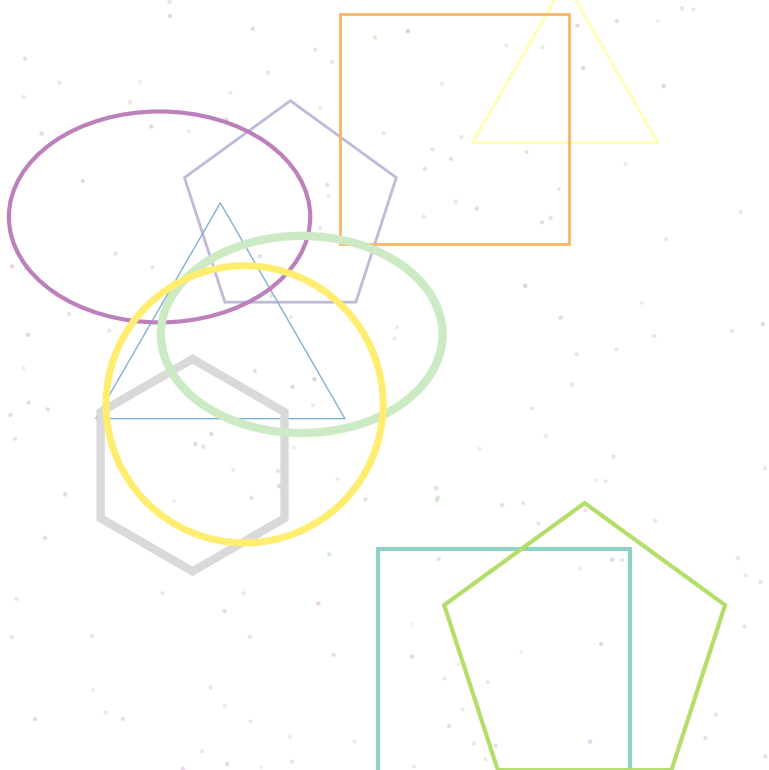[{"shape": "square", "thickness": 1.5, "radius": 0.82, "center": [0.654, 0.123]}, {"shape": "triangle", "thickness": 1, "radius": 0.7, "center": [0.734, 0.884]}, {"shape": "pentagon", "thickness": 1, "radius": 0.72, "center": [0.377, 0.725]}, {"shape": "triangle", "thickness": 0.5, "radius": 0.93, "center": [0.286, 0.55]}, {"shape": "square", "thickness": 1, "radius": 0.75, "center": [0.59, 0.832]}, {"shape": "pentagon", "thickness": 1.5, "radius": 0.96, "center": [0.759, 0.155]}, {"shape": "hexagon", "thickness": 3, "radius": 0.69, "center": [0.25, 0.396]}, {"shape": "oval", "thickness": 1.5, "radius": 0.98, "center": [0.207, 0.718]}, {"shape": "oval", "thickness": 3, "radius": 0.91, "center": [0.392, 0.566]}, {"shape": "circle", "thickness": 2.5, "radius": 0.9, "center": [0.318, 0.475]}]